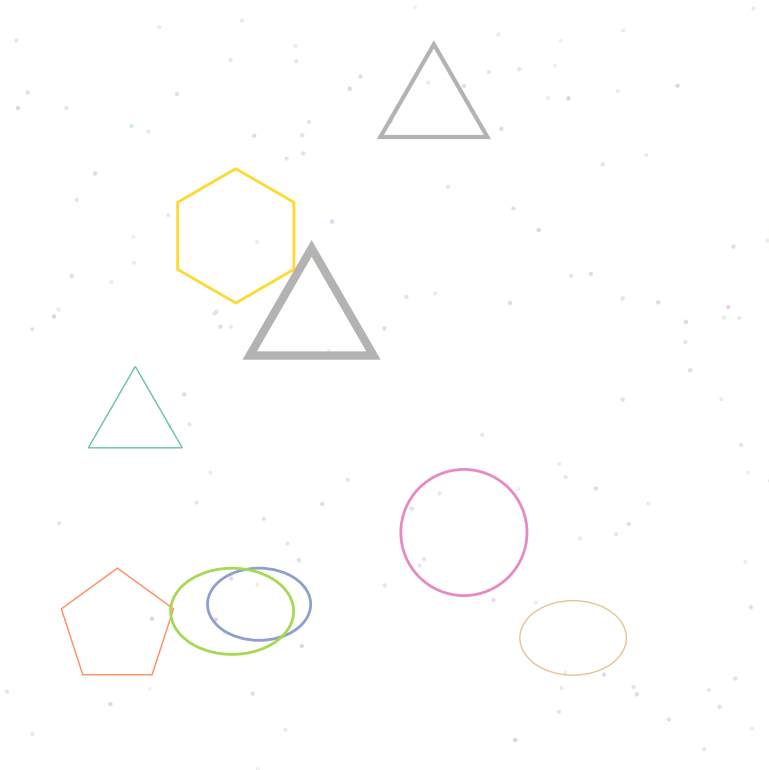[{"shape": "triangle", "thickness": 0.5, "radius": 0.35, "center": [0.176, 0.454]}, {"shape": "pentagon", "thickness": 0.5, "radius": 0.38, "center": [0.153, 0.186]}, {"shape": "oval", "thickness": 1, "radius": 0.33, "center": [0.336, 0.215]}, {"shape": "circle", "thickness": 1, "radius": 0.41, "center": [0.602, 0.308]}, {"shape": "oval", "thickness": 1, "radius": 0.4, "center": [0.301, 0.206]}, {"shape": "hexagon", "thickness": 1, "radius": 0.44, "center": [0.306, 0.694]}, {"shape": "oval", "thickness": 0.5, "radius": 0.35, "center": [0.744, 0.172]}, {"shape": "triangle", "thickness": 1.5, "radius": 0.4, "center": [0.563, 0.862]}, {"shape": "triangle", "thickness": 3, "radius": 0.46, "center": [0.405, 0.585]}]